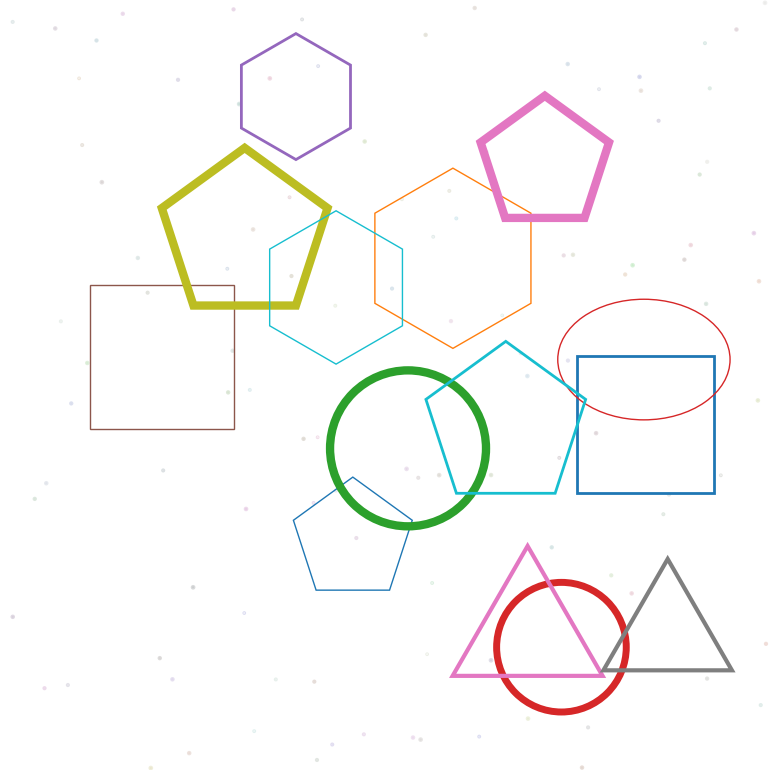[{"shape": "pentagon", "thickness": 0.5, "radius": 0.41, "center": [0.458, 0.299]}, {"shape": "square", "thickness": 1, "radius": 0.44, "center": [0.838, 0.448]}, {"shape": "hexagon", "thickness": 0.5, "radius": 0.59, "center": [0.588, 0.665]}, {"shape": "circle", "thickness": 3, "radius": 0.51, "center": [0.53, 0.418]}, {"shape": "circle", "thickness": 2.5, "radius": 0.42, "center": [0.729, 0.159]}, {"shape": "oval", "thickness": 0.5, "radius": 0.56, "center": [0.836, 0.533]}, {"shape": "hexagon", "thickness": 1, "radius": 0.41, "center": [0.384, 0.875]}, {"shape": "square", "thickness": 0.5, "radius": 0.47, "center": [0.21, 0.537]}, {"shape": "pentagon", "thickness": 3, "radius": 0.44, "center": [0.708, 0.788]}, {"shape": "triangle", "thickness": 1.5, "radius": 0.56, "center": [0.685, 0.178]}, {"shape": "triangle", "thickness": 1.5, "radius": 0.48, "center": [0.867, 0.178]}, {"shape": "pentagon", "thickness": 3, "radius": 0.57, "center": [0.318, 0.695]}, {"shape": "pentagon", "thickness": 1, "radius": 0.55, "center": [0.657, 0.448]}, {"shape": "hexagon", "thickness": 0.5, "radius": 0.5, "center": [0.436, 0.627]}]